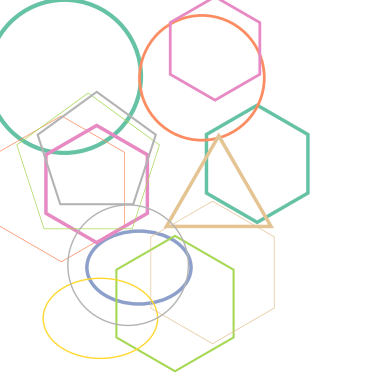[{"shape": "circle", "thickness": 3, "radius": 0.99, "center": [0.167, 0.802]}, {"shape": "hexagon", "thickness": 2.5, "radius": 0.76, "center": [0.668, 0.575]}, {"shape": "circle", "thickness": 2, "radius": 0.81, "center": [0.524, 0.798]}, {"shape": "hexagon", "thickness": 0.5, "radius": 0.95, "center": [0.159, 0.51]}, {"shape": "oval", "thickness": 2.5, "radius": 0.68, "center": [0.361, 0.305]}, {"shape": "hexagon", "thickness": 2, "radius": 0.67, "center": [0.559, 0.874]}, {"shape": "hexagon", "thickness": 2.5, "radius": 0.76, "center": [0.251, 0.522]}, {"shape": "pentagon", "thickness": 0.5, "radius": 0.97, "center": [0.229, 0.563]}, {"shape": "hexagon", "thickness": 1.5, "radius": 0.88, "center": [0.455, 0.211]}, {"shape": "oval", "thickness": 1, "radius": 0.74, "center": [0.261, 0.173]}, {"shape": "triangle", "thickness": 2.5, "radius": 0.78, "center": [0.568, 0.49]}, {"shape": "hexagon", "thickness": 0.5, "radius": 0.93, "center": [0.552, 0.292]}, {"shape": "pentagon", "thickness": 1.5, "radius": 0.81, "center": [0.251, 0.6]}, {"shape": "circle", "thickness": 1, "radius": 0.78, "center": [0.333, 0.311]}]